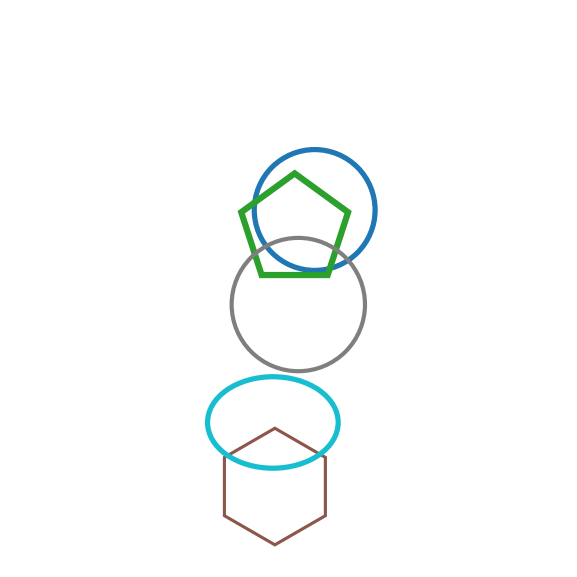[{"shape": "circle", "thickness": 2.5, "radius": 0.52, "center": [0.545, 0.636]}, {"shape": "pentagon", "thickness": 3, "radius": 0.49, "center": [0.51, 0.602]}, {"shape": "hexagon", "thickness": 1.5, "radius": 0.5, "center": [0.476, 0.157]}, {"shape": "circle", "thickness": 2, "radius": 0.58, "center": [0.517, 0.472]}, {"shape": "oval", "thickness": 2.5, "radius": 0.57, "center": [0.472, 0.268]}]